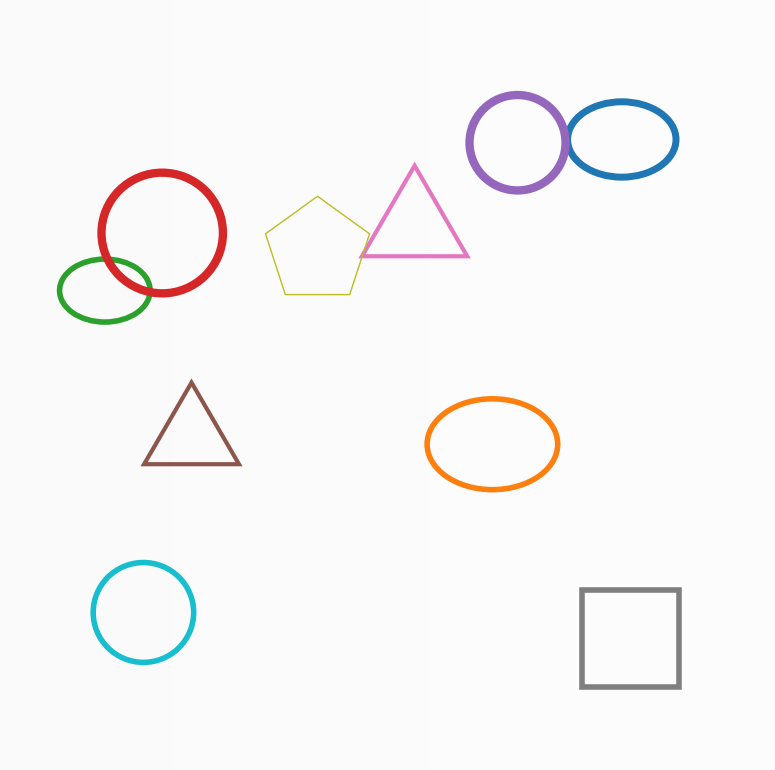[{"shape": "oval", "thickness": 2.5, "radius": 0.35, "center": [0.802, 0.819]}, {"shape": "oval", "thickness": 2, "radius": 0.42, "center": [0.635, 0.423]}, {"shape": "oval", "thickness": 2, "radius": 0.29, "center": [0.135, 0.623]}, {"shape": "circle", "thickness": 3, "radius": 0.39, "center": [0.209, 0.697]}, {"shape": "circle", "thickness": 3, "radius": 0.31, "center": [0.668, 0.815]}, {"shape": "triangle", "thickness": 1.5, "radius": 0.35, "center": [0.247, 0.432]}, {"shape": "triangle", "thickness": 1.5, "radius": 0.39, "center": [0.535, 0.706]}, {"shape": "square", "thickness": 2, "radius": 0.31, "center": [0.814, 0.171]}, {"shape": "pentagon", "thickness": 0.5, "radius": 0.35, "center": [0.41, 0.675]}, {"shape": "circle", "thickness": 2, "radius": 0.32, "center": [0.185, 0.205]}]